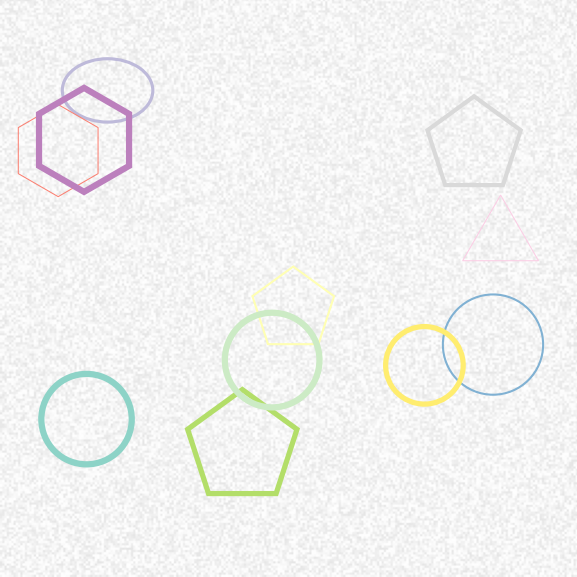[{"shape": "circle", "thickness": 3, "radius": 0.39, "center": [0.15, 0.273]}, {"shape": "pentagon", "thickness": 1, "radius": 0.37, "center": [0.508, 0.463]}, {"shape": "oval", "thickness": 1.5, "radius": 0.39, "center": [0.186, 0.843]}, {"shape": "hexagon", "thickness": 0.5, "radius": 0.4, "center": [0.101, 0.738]}, {"shape": "circle", "thickness": 1, "radius": 0.43, "center": [0.854, 0.402]}, {"shape": "pentagon", "thickness": 2.5, "radius": 0.5, "center": [0.42, 0.225]}, {"shape": "triangle", "thickness": 0.5, "radius": 0.38, "center": [0.867, 0.586]}, {"shape": "pentagon", "thickness": 2, "radius": 0.42, "center": [0.821, 0.747]}, {"shape": "hexagon", "thickness": 3, "radius": 0.45, "center": [0.146, 0.757]}, {"shape": "circle", "thickness": 3, "radius": 0.41, "center": [0.471, 0.376]}, {"shape": "circle", "thickness": 2.5, "radius": 0.34, "center": [0.735, 0.367]}]